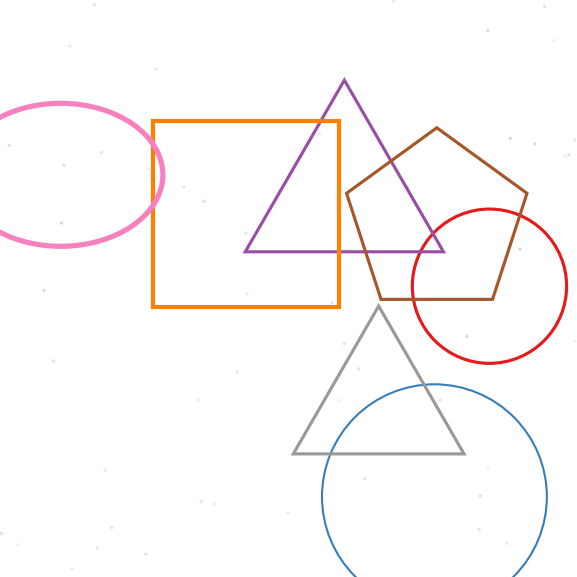[{"shape": "circle", "thickness": 1.5, "radius": 0.67, "center": [0.848, 0.504]}, {"shape": "circle", "thickness": 1, "radius": 0.97, "center": [0.752, 0.139]}, {"shape": "triangle", "thickness": 1.5, "radius": 0.99, "center": [0.596, 0.662]}, {"shape": "square", "thickness": 2, "radius": 0.8, "center": [0.425, 0.628]}, {"shape": "pentagon", "thickness": 1.5, "radius": 0.82, "center": [0.756, 0.614]}, {"shape": "oval", "thickness": 2.5, "radius": 0.88, "center": [0.105, 0.696]}, {"shape": "triangle", "thickness": 1.5, "radius": 0.85, "center": [0.656, 0.299]}]